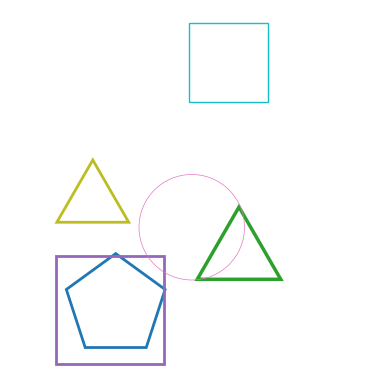[{"shape": "pentagon", "thickness": 2, "radius": 0.67, "center": [0.301, 0.206]}, {"shape": "triangle", "thickness": 2.5, "radius": 0.63, "center": [0.621, 0.337]}, {"shape": "square", "thickness": 2, "radius": 0.7, "center": [0.285, 0.194]}, {"shape": "circle", "thickness": 0.5, "radius": 0.69, "center": [0.498, 0.41]}, {"shape": "triangle", "thickness": 2, "radius": 0.54, "center": [0.241, 0.477]}, {"shape": "square", "thickness": 1, "radius": 0.51, "center": [0.593, 0.837]}]